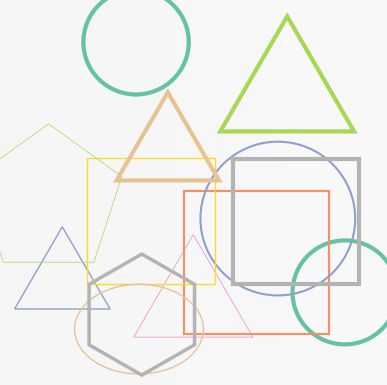[{"shape": "circle", "thickness": 3, "radius": 0.68, "center": [0.351, 0.891]}, {"shape": "circle", "thickness": 3, "radius": 0.68, "center": [0.89, 0.24]}, {"shape": "square", "thickness": 1.5, "radius": 0.93, "center": [0.662, 0.318]}, {"shape": "circle", "thickness": 1.5, "radius": 1.0, "center": [0.717, 0.432]}, {"shape": "triangle", "thickness": 1, "radius": 0.71, "center": [0.161, 0.269]}, {"shape": "triangle", "thickness": 0.5, "radius": 0.89, "center": [0.499, 0.213]}, {"shape": "pentagon", "thickness": 0.5, "radius": 0.99, "center": [0.125, 0.48]}, {"shape": "triangle", "thickness": 3, "radius": 1.0, "center": [0.741, 0.758]}, {"shape": "square", "thickness": 1, "radius": 0.82, "center": [0.39, 0.426]}, {"shape": "triangle", "thickness": 3, "radius": 0.76, "center": [0.433, 0.608]}, {"shape": "oval", "thickness": 1, "radius": 0.83, "center": [0.359, 0.145]}, {"shape": "square", "thickness": 3, "radius": 0.81, "center": [0.764, 0.425]}, {"shape": "hexagon", "thickness": 2.5, "radius": 0.79, "center": [0.366, 0.183]}]